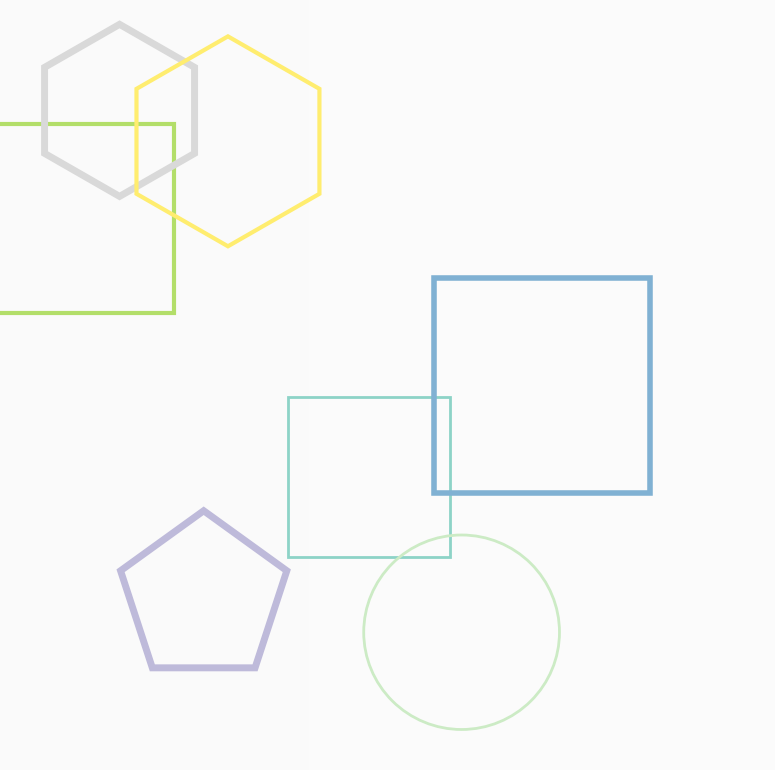[{"shape": "square", "thickness": 1, "radius": 0.52, "center": [0.476, 0.381]}, {"shape": "pentagon", "thickness": 2.5, "radius": 0.56, "center": [0.263, 0.224]}, {"shape": "square", "thickness": 2, "radius": 0.7, "center": [0.7, 0.499]}, {"shape": "square", "thickness": 1.5, "radius": 0.62, "center": [0.102, 0.716]}, {"shape": "hexagon", "thickness": 2.5, "radius": 0.56, "center": [0.154, 0.857]}, {"shape": "circle", "thickness": 1, "radius": 0.63, "center": [0.596, 0.179]}, {"shape": "hexagon", "thickness": 1.5, "radius": 0.68, "center": [0.294, 0.816]}]